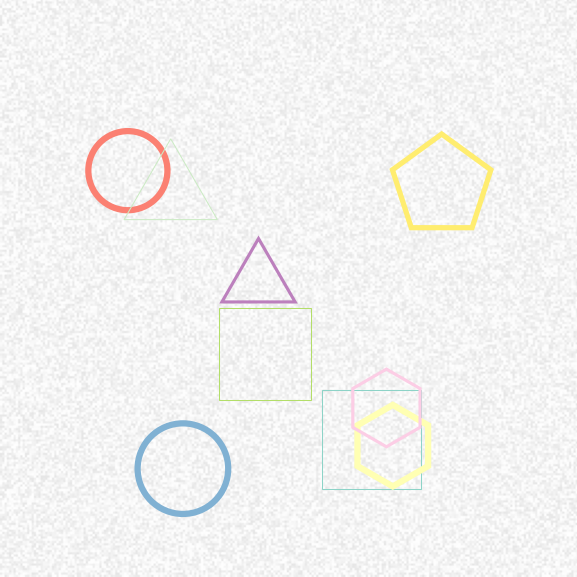[{"shape": "square", "thickness": 0.5, "radius": 0.43, "center": [0.643, 0.238]}, {"shape": "hexagon", "thickness": 3, "radius": 0.35, "center": [0.68, 0.227]}, {"shape": "circle", "thickness": 3, "radius": 0.34, "center": [0.221, 0.704]}, {"shape": "circle", "thickness": 3, "radius": 0.39, "center": [0.317, 0.188]}, {"shape": "square", "thickness": 0.5, "radius": 0.4, "center": [0.458, 0.386]}, {"shape": "hexagon", "thickness": 1.5, "radius": 0.34, "center": [0.669, 0.293]}, {"shape": "triangle", "thickness": 1.5, "radius": 0.37, "center": [0.448, 0.513]}, {"shape": "triangle", "thickness": 0.5, "radius": 0.47, "center": [0.296, 0.665]}, {"shape": "pentagon", "thickness": 2.5, "radius": 0.45, "center": [0.765, 0.677]}]